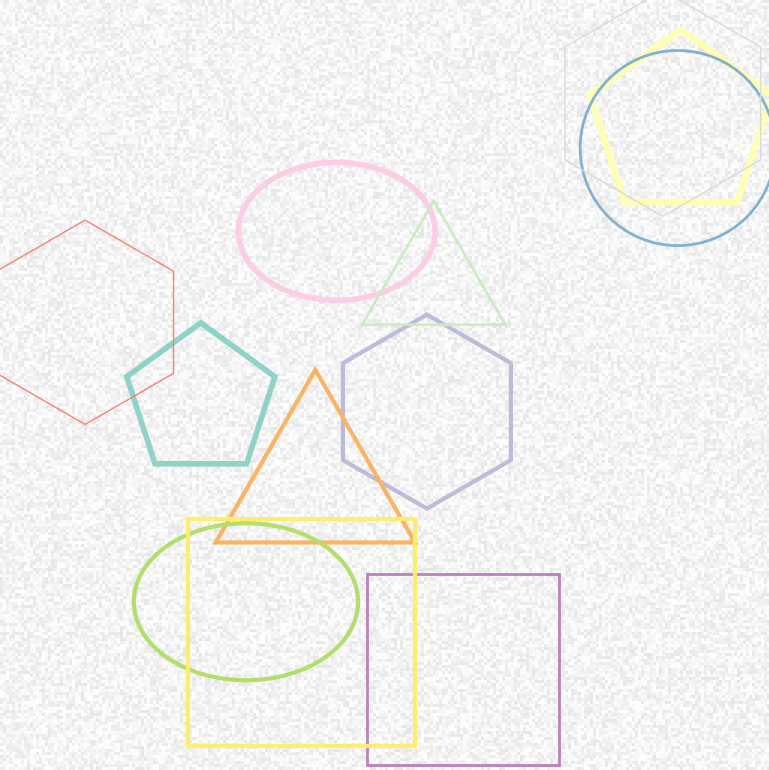[{"shape": "pentagon", "thickness": 2, "radius": 0.51, "center": [0.261, 0.48]}, {"shape": "pentagon", "thickness": 2.5, "radius": 0.62, "center": [0.884, 0.838]}, {"shape": "hexagon", "thickness": 1.5, "radius": 0.63, "center": [0.554, 0.465]}, {"shape": "hexagon", "thickness": 0.5, "radius": 0.66, "center": [0.11, 0.581]}, {"shape": "circle", "thickness": 1, "radius": 0.63, "center": [0.88, 0.808]}, {"shape": "triangle", "thickness": 1.5, "radius": 0.75, "center": [0.41, 0.37]}, {"shape": "oval", "thickness": 1.5, "radius": 0.73, "center": [0.319, 0.218]}, {"shape": "oval", "thickness": 2, "radius": 0.64, "center": [0.437, 0.7]}, {"shape": "hexagon", "thickness": 0.5, "radius": 0.73, "center": [0.861, 0.866]}, {"shape": "square", "thickness": 1, "radius": 0.62, "center": [0.601, 0.13]}, {"shape": "triangle", "thickness": 1, "radius": 0.54, "center": [0.563, 0.632]}, {"shape": "square", "thickness": 1.5, "radius": 0.74, "center": [0.391, 0.179]}]